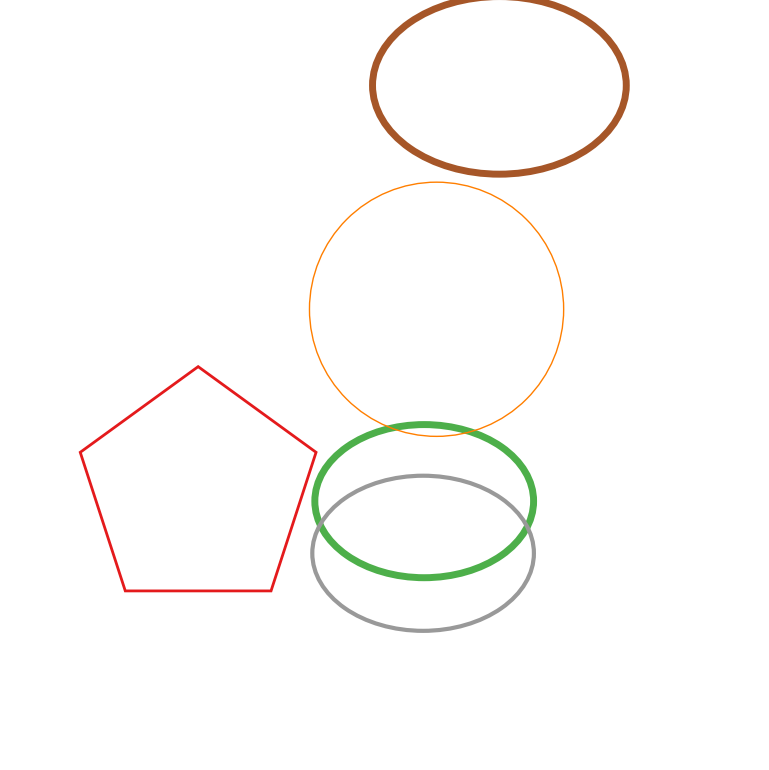[{"shape": "pentagon", "thickness": 1, "radius": 0.81, "center": [0.257, 0.363]}, {"shape": "oval", "thickness": 2.5, "radius": 0.71, "center": [0.551, 0.349]}, {"shape": "circle", "thickness": 0.5, "radius": 0.83, "center": [0.567, 0.598]}, {"shape": "oval", "thickness": 2.5, "radius": 0.82, "center": [0.649, 0.889]}, {"shape": "oval", "thickness": 1.5, "radius": 0.72, "center": [0.549, 0.281]}]